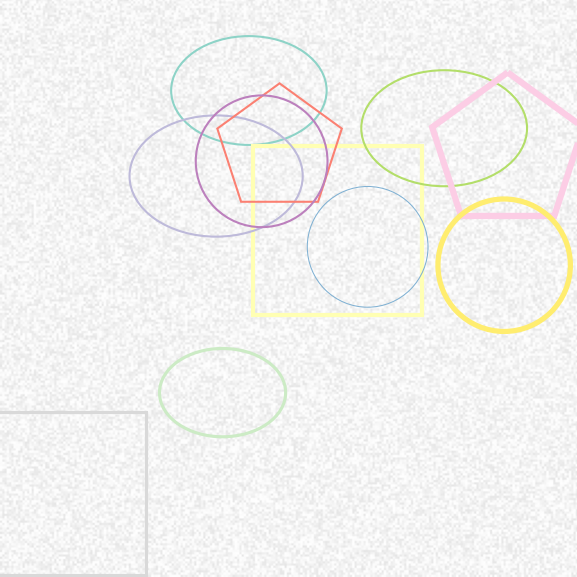[{"shape": "oval", "thickness": 1, "radius": 0.67, "center": [0.431, 0.842]}, {"shape": "square", "thickness": 2, "radius": 0.73, "center": [0.584, 0.6]}, {"shape": "oval", "thickness": 1, "radius": 0.75, "center": [0.374, 0.694]}, {"shape": "pentagon", "thickness": 1, "radius": 0.57, "center": [0.484, 0.741]}, {"shape": "circle", "thickness": 0.5, "radius": 0.52, "center": [0.637, 0.572]}, {"shape": "oval", "thickness": 1, "radius": 0.72, "center": [0.769, 0.777]}, {"shape": "pentagon", "thickness": 3, "radius": 0.69, "center": [0.879, 0.736]}, {"shape": "square", "thickness": 1.5, "radius": 0.7, "center": [0.112, 0.145]}, {"shape": "circle", "thickness": 1, "radius": 0.57, "center": [0.453, 0.72]}, {"shape": "oval", "thickness": 1.5, "radius": 0.55, "center": [0.385, 0.319]}, {"shape": "circle", "thickness": 2.5, "radius": 0.57, "center": [0.873, 0.54]}]